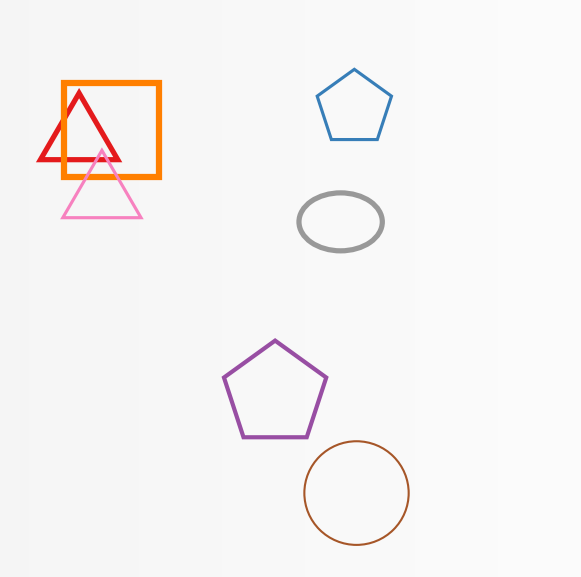[{"shape": "triangle", "thickness": 2.5, "radius": 0.38, "center": [0.136, 0.761]}, {"shape": "pentagon", "thickness": 1.5, "radius": 0.34, "center": [0.61, 0.812]}, {"shape": "pentagon", "thickness": 2, "radius": 0.46, "center": [0.473, 0.317]}, {"shape": "square", "thickness": 3, "radius": 0.41, "center": [0.191, 0.774]}, {"shape": "circle", "thickness": 1, "radius": 0.45, "center": [0.613, 0.145]}, {"shape": "triangle", "thickness": 1.5, "radius": 0.39, "center": [0.175, 0.661]}, {"shape": "oval", "thickness": 2.5, "radius": 0.36, "center": [0.586, 0.615]}]